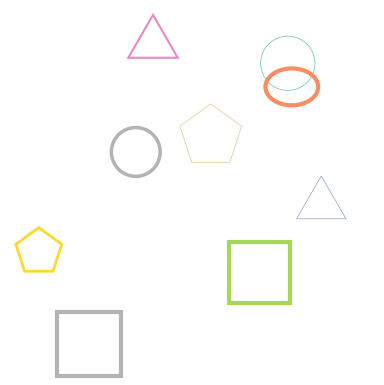[{"shape": "circle", "thickness": 0.5, "radius": 0.35, "center": [0.748, 0.836]}, {"shape": "oval", "thickness": 3, "radius": 0.34, "center": [0.758, 0.774]}, {"shape": "triangle", "thickness": 0.5, "radius": 0.37, "center": [0.834, 0.469]}, {"shape": "triangle", "thickness": 1.5, "radius": 0.37, "center": [0.397, 0.887]}, {"shape": "square", "thickness": 3, "radius": 0.4, "center": [0.673, 0.292]}, {"shape": "pentagon", "thickness": 2, "radius": 0.31, "center": [0.101, 0.346]}, {"shape": "pentagon", "thickness": 0.5, "radius": 0.42, "center": [0.548, 0.646]}, {"shape": "square", "thickness": 3, "radius": 0.41, "center": [0.23, 0.106]}, {"shape": "circle", "thickness": 2.5, "radius": 0.32, "center": [0.353, 0.605]}]